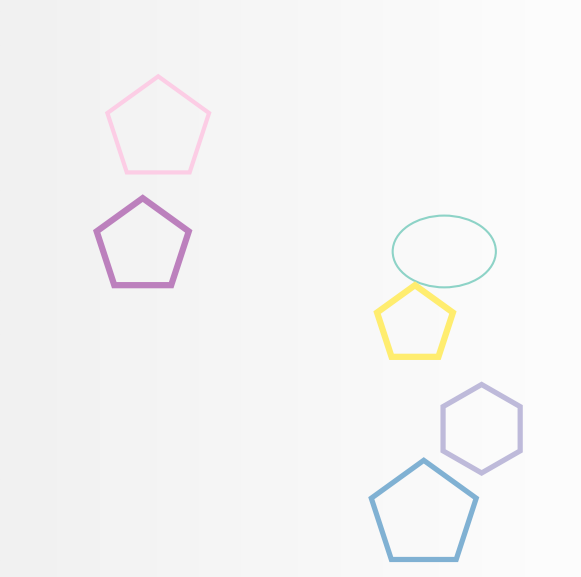[{"shape": "oval", "thickness": 1, "radius": 0.44, "center": [0.764, 0.564]}, {"shape": "hexagon", "thickness": 2.5, "radius": 0.38, "center": [0.829, 0.257]}, {"shape": "pentagon", "thickness": 2.5, "radius": 0.47, "center": [0.729, 0.107]}, {"shape": "pentagon", "thickness": 2, "radius": 0.46, "center": [0.272, 0.775]}, {"shape": "pentagon", "thickness": 3, "radius": 0.42, "center": [0.246, 0.573]}, {"shape": "pentagon", "thickness": 3, "radius": 0.34, "center": [0.714, 0.437]}]